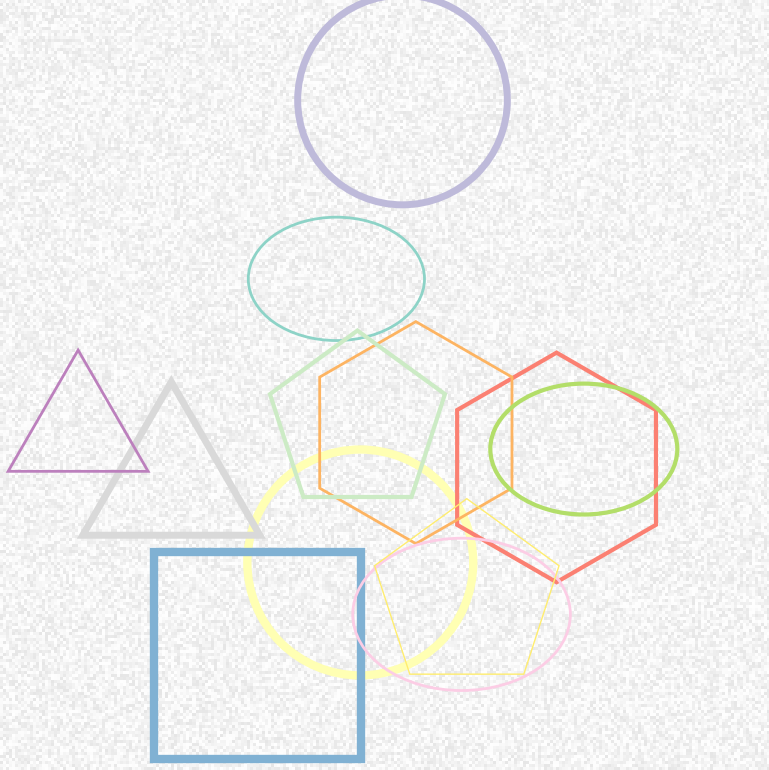[{"shape": "oval", "thickness": 1, "radius": 0.57, "center": [0.437, 0.638]}, {"shape": "circle", "thickness": 3, "radius": 0.73, "center": [0.468, 0.27]}, {"shape": "circle", "thickness": 2.5, "radius": 0.68, "center": [0.523, 0.87]}, {"shape": "hexagon", "thickness": 1.5, "radius": 0.75, "center": [0.723, 0.393]}, {"shape": "square", "thickness": 3, "radius": 0.67, "center": [0.334, 0.149]}, {"shape": "hexagon", "thickness": 1, "radius": 0.72, "center": [0.54, 0.438]}, {"shape": "oval", "thickness": 1.5, "radius": 0.61, "center": [0.758, 0.417]}, {"shape": "oval", "thickness": 1, "radius": 0.71, "center": [0.599, 0.202]}, {"shape": "triangle", "thickness": 2.5, "radius": 0.66, "center": [0.222, 0.371]}, {"shape": "triangle", "thickness": 1, "radius": 0.52, "center": [0.101, 0.44]}, {"shape": "pentagon", "thickness": 1.5, "radius": 0.6, "center": [0.464, 0.451]}, {"shape": "pentagon", "thickness": 0.5, "radius": 0.63, "center": [0.606, 0.226]}]